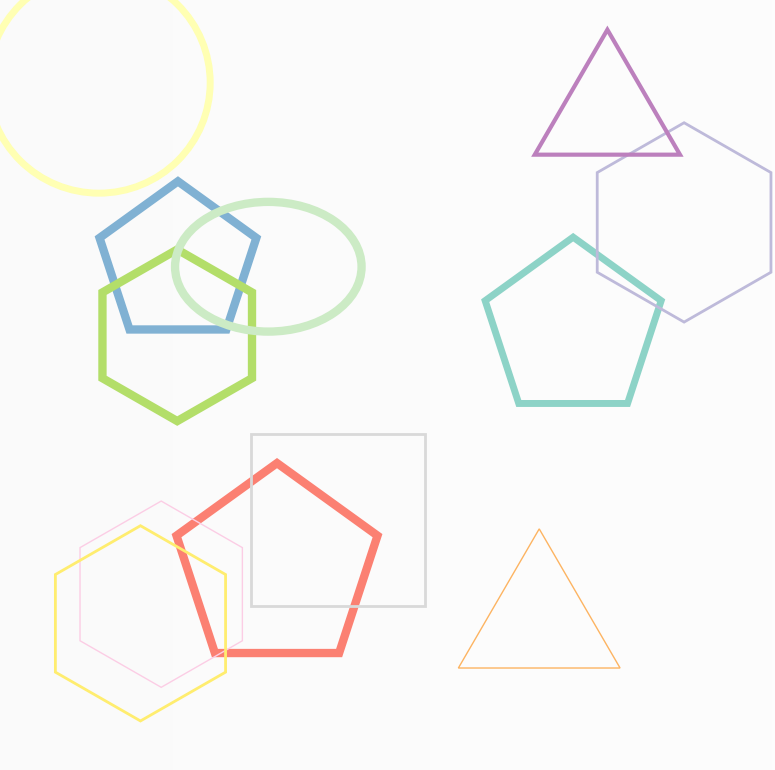[{"shape": "pentagon", "thickness": 2.5, "radius": 0.6, "center": [0.74, 0.573]}, {"shape": "circle", "thickness": 2.5, "radius": 0.72, "center": [0.128, 0.893]}, {"shape": "hexagon", "thickness": 1, "radius": 0.65, "center": [0.883, 0.711]}, {"shape": "pentagon", "thickness": 3, "radius": 0.68, "center": [0.357, 0.262]}, {"shape": "pentagon", "thickness": 3, "radius": 0.53, "center": [0.23, 0.658]}, {"shape": "triangle", "thickness": 0.5, "radius": 0.6, "center": [0.696, 0.193]}, {"shape": "hexagon", "thickness": 3, "radius": 0.56, "center": [0.229, 0.565]}, {"shape": "hexagon", "thickness": 0.5, "radius": 0.6, "center": [0.208, 0.228]}, {"shape": "square", "thickness": 1, "radius": 0.56, "center": [0.436, 0.325]}, {"shape": "triangle", "thickness": 1.5, "radius": 0.54, "center": [0.784, 0.853]}, {"shape": "oval", "thickness": 3, "radius": 0.6, "center": [0.346, 0.654]}, {"shape": "hexagon", "thickness": 1, "radius": 0.63, "center": [0.181, 0.19]}]